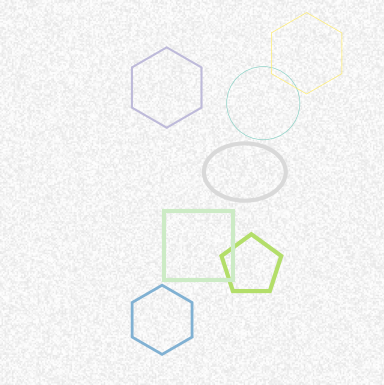[{"shape": "circle", "thickness": 0.5, "radius": 0.48, "center": [0.684, 0.732]}, {"shape": "hexagon", "thickness": 1.5, "radius": 0.52, "center": [0.433, 0.773]}, {"shape": "hexagon", "thickness": 2, "radius": 0.45, "center": [0.421, 0.169]}, {"shape": "pentagon", "thickness": 3, "radius": 0.41, "center": [0.653, 0.31]}, {"shape": "oval", "thickness": 3, "radius": 0.53, "center": [0.636, 0.553]}, {"shape": "square", "thickness": 3, "radius": 0.45, "center": [0.515, 0.362]}, {"shape": "hexagon", "thickness": 0.5, "radius": 0.53, "center": [0.796, 0.862]}]